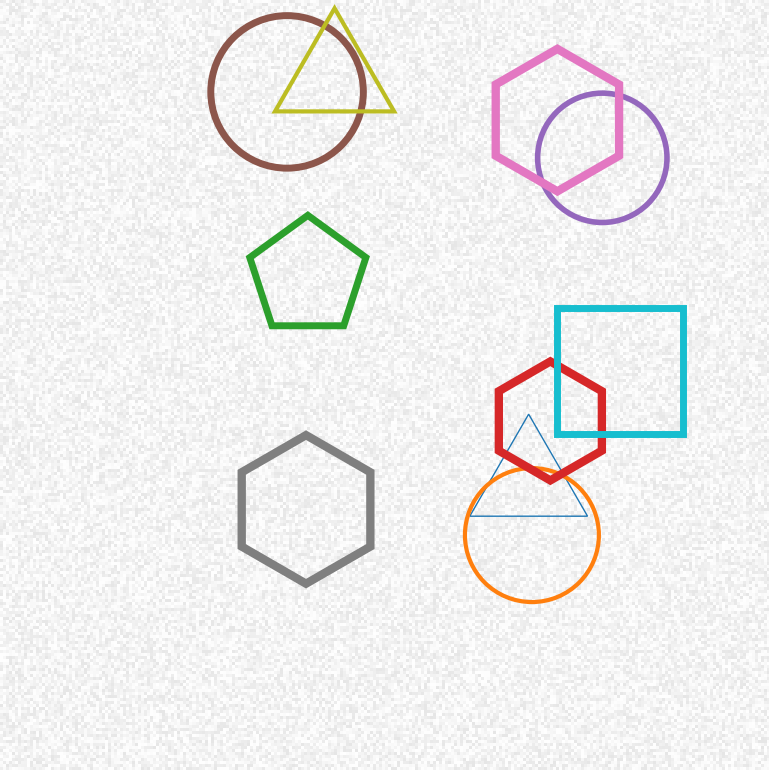[{"shape": "triangle", "thickness": 0.5, "radius": 0.44, "center": [0.687, 0.374]}, {"shape": "circle", "thickness": 1.5, "radius": 0.43, "center": [0.691, 0.305]}, {"shape": "pentagon", "thickness": 2.5, "radius": 0.4, "center": [0.4, 0.641]}, {"shape": "hexagon", "thickness": 3, "radius": 0.39, "center": [0.715, 0.453]}, {"shape": "circle", "thickness": 2, "radius": 0.42, "center": [0.782, 0.795]}, {"shape": "circle", "thickness": 2.5, "radius": 0.5, "center": [0.373, 0.881]}, {"shape": "hexagon", "thickness": 3, "radius": 0.46, "center": [0.724, 0.844]}, {"shape": "hexagon", "thickness": 3, "radius": 0.48, "center": [0.397, 0.338]}, {"shape": "triangle", "thickness": 1.5, "radius": 0.45, "center": [0.435, 0.9]}, {"shape": "square", "thickness": 2.5, "radius": 0.41, "center": [0.806, 0.519]}]